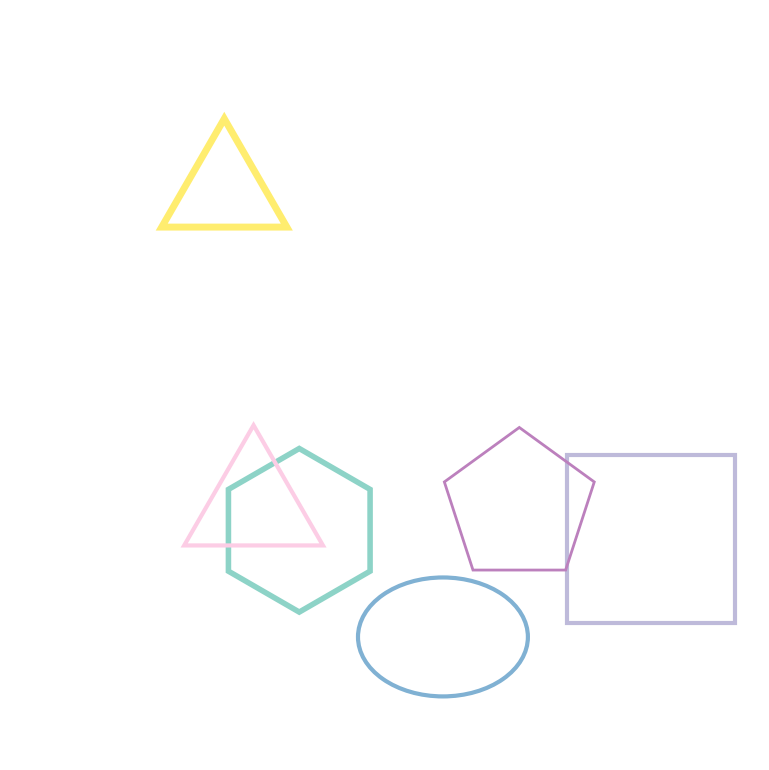[{"shape": "hexagon", "thickness": 2, "radius": 0.53, "center": [0.389, 0.311]}, {"shape": "square", "thickness": 1.5, "radius": 0.55, "center": [0.845, 0.3]}, {"shape": "oval", "thickness": 1.5, "radius": 0.55, "center": [0.575, 0.173]}, {"shape": "triangle", "thickness": 1.5, "radius": 0.52, "center": [0.329, 0.344]}, {"shape": "pentagon", "thickness": 1, "radius": 0.51, "center": [0.674, 0.342]}, {"shape": "triangle", "thickness": 2.5, "radius": 0.47, "center": [0.291, 0.752]}]